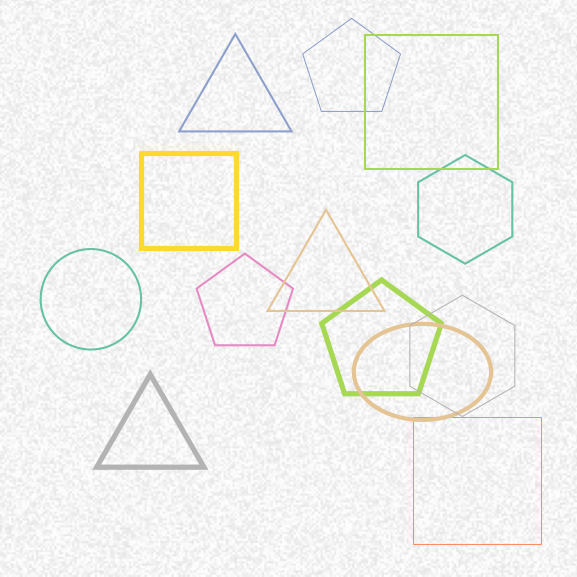[{"shape": "circle", "thickness": 1, "radius": 0.43, "center": [0.157, 0.481]}, {"shape": "hexagon", "thickness": 1, "radius": 0.47, "center": [0.806, 0.637]}, {"shape": "square", "thickness": 0.5, "radius": 0.55, "center": [0.826, 0.167]}, {"shape": "pentagon", "thickness": 0.5, "radius": 0.45, "center": [0.609, 0.878]}, {"shape": "triangle", "thickness": 1, "radius": 0.56, "center": [0.407, 0.828]}, {"shape": "pentagon", "thickness": 1, "radius": 0.44, "center": [0.424, 0.472]}, {"shape": "pentagon", "thickness": 2.5, "radius": 0.54, "center": [0.661, 0.405]}, {"shape": "square", "thickness": 1, "radius": 0.58, "center": [0.747, 0.823]}, {"shape": "square", "thickness": 2.5, "radius": 0.41, "center": [0.327, 0.651]}, {"shape": "triangle", "thickness": 1, "radius": 0.58, "center": [0.565, 0.519]}, {"shape": "oval", "thickness": 2, "radius": 0.59, "center": [0.732, 0.355]}, {"shape": "triangle", "thickness": 2.5, "radius": 0.54, "center": [0.26, 0.244]}, {"shape": "hexagon", "thickness": 0.5, "radius": 0.52, "center": [0.801, 0.383]}]